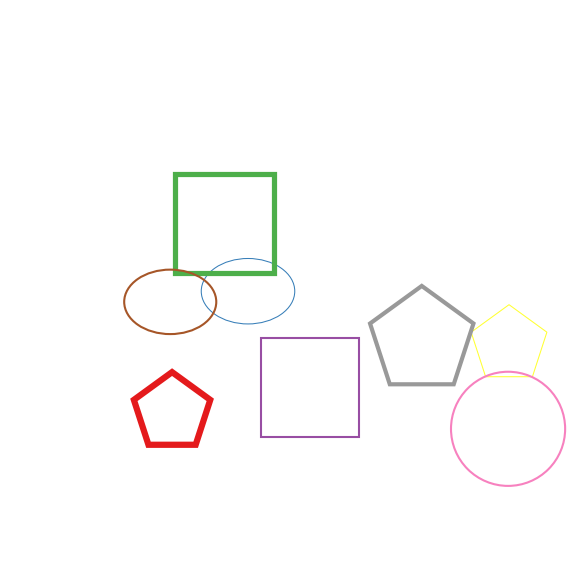[{"shape": "pentagon", "thickness": 3, "radius": 0.35, "center": [0.298, 0.285]}, {"shape": "oval", "thickness": 0.5, "radius": 0.4, "center": [0.429, 0.495]}, {"shape": "square", "thickness": 2.5, "radius": 0.43, "center": [0.389, 0.612]}, {"shape": "square", "thickness": 1, "radius": 0.43, "center": [0.537, 0.328]}, {"shape": "pentagon", "thickness": 0.5, "radius": 0.34, "center": [0.881, 0.403]}, {"shape": "oval", "thickness": 1, "radius": 0.4, "center": [0.295, 0.476]}, {"shape": "circle", "thickness": 1, "radius": 0.49, "center": [0.88, 0.257]}, {"shape": "pentagon", "thickness": 2, "radius": 0.47, "center": [0.73, 0.41]}]